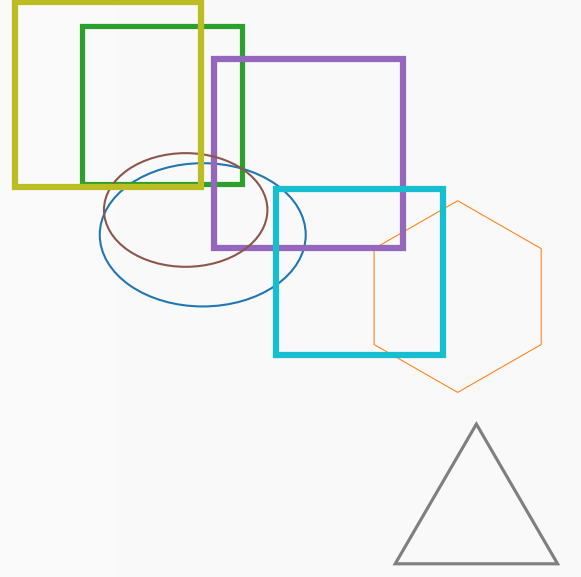[{"shape": "oval", "thickness": 1, "radius": 0.89, "center": [0.349, 0.593]}, {"shape": "hexagon", "thickness": 0.5, "radius": 0.83, "center": [0.787, 0.486]}, {"shape": "square", "thickness": 2.5, "radius": 0.69, "center": [0.279, 0.817]}, {"shape": "square", "thickness": 3, "radius": 0.82, "center": [0.531, 0.733]}, {"shape": "oval", "thickness": 1, "radius": 0.7, "center": [0.319, 0.636]}, {"shape": "triangle", "thickness": 1.5, "radius": 0.81, "center": [0.82, 0.103]}, {"shape": "square", "thickness": 3, "radius": 0.8, "center": [0.185, 0.836]}, {"shape": "square", "thickness": 3, "radius": 0.72, "center": [0.619, 0.528]}]